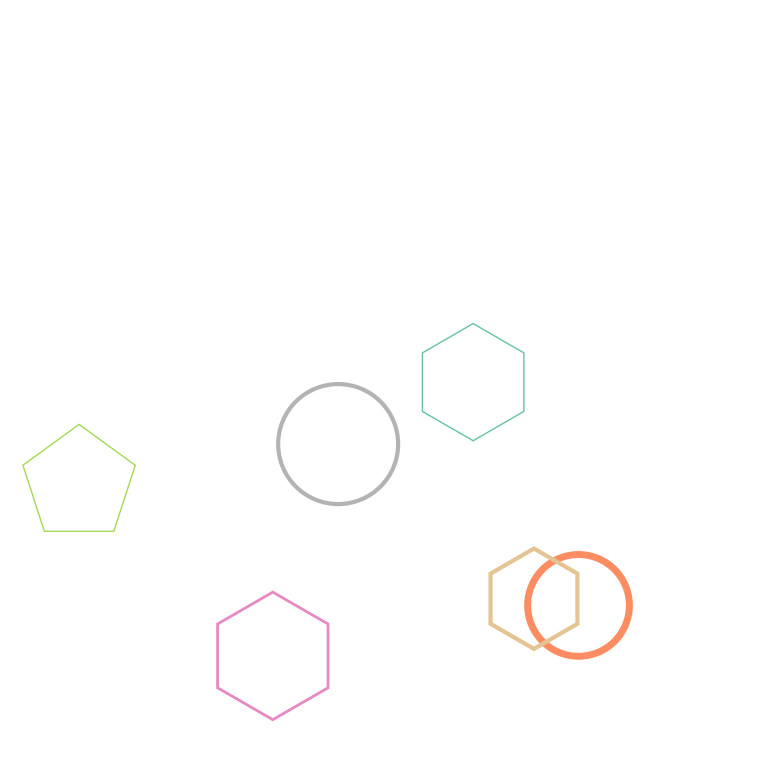[{"shape": "hexagon", "thickness": 0.5, "radius": 0.38, "center": [0.614, 0.504]}, {"shape": "circle", "thickness": 2.5, "radius": 0.33, "center": [0.751, 0.214]}, {"shape": "hexagon", "thickness": 1, "radius": 0.41, "center": [0.354, 0.148]}, {"shape": "pentagon", "thickness": 0.5, "radius": 0.38, "center": [0.103, 0.372]}, {"shape": "hexagon", "thickness": 1.5, "radius": 0.33, "center": [0.693, 0.222]}, {"shape": "circle", "thickness": 1.5, "radius": 0.39, "center": [0.439, 0.423]}]